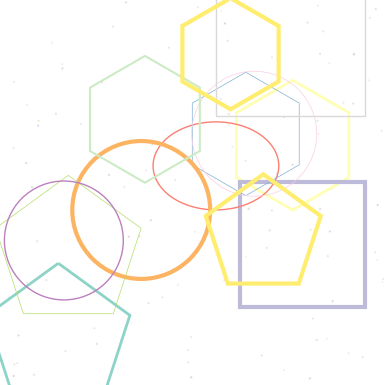[{"shape": "pentagon", "thickness": 2, "radius": 0.98, "center": [0.151, 0.121]}, {"shape": "hexagon", "thickness": 2, "radius": 0.84, "center": [0.76, 0.623]}, {"shape": "square", "thickness": 3, "radius": 0.81, "center": [0.787, 0.366]}, {"shape": "oval", "thickness": 1, "radius": 0.82, "center": [0.561, 0.569]}, {"shape": "hexagon", "thickness": 0.5, "radius": 0.8, "center": [0.638, 0.652]}, {"shape": "circle", "thickness": 3, "radius": 0.9, "center": [0.367, 0.455]}, {"shape": "pentagon", "thickness": 0.5, "radius": 0.99, "center": [0.177, 0.346]}, {"shape": "circle", "thickness": 0.5, "radius": 0.81, "center": [0.66, 0.653]}, {"shape": "square", "thickness": 1, "radius": 0.97, "center": [0.754, 0.893]}, {"shape": "circle", "thickness": 1, "radius": 0.77, "center": [0.166, 0.375]}, {"shape": "hexagon", "thickness": 1.5, "radius": 0.82, "center": [0.377, 0.69]}, {"shape": "hexagon", "thickness": 3, "radius": 0.72, "center": [0.599, 0.86]}, {"shape": "pentagon", "thickness": 3, "radius": 0.78, "center": [0.684, 0.39]}]